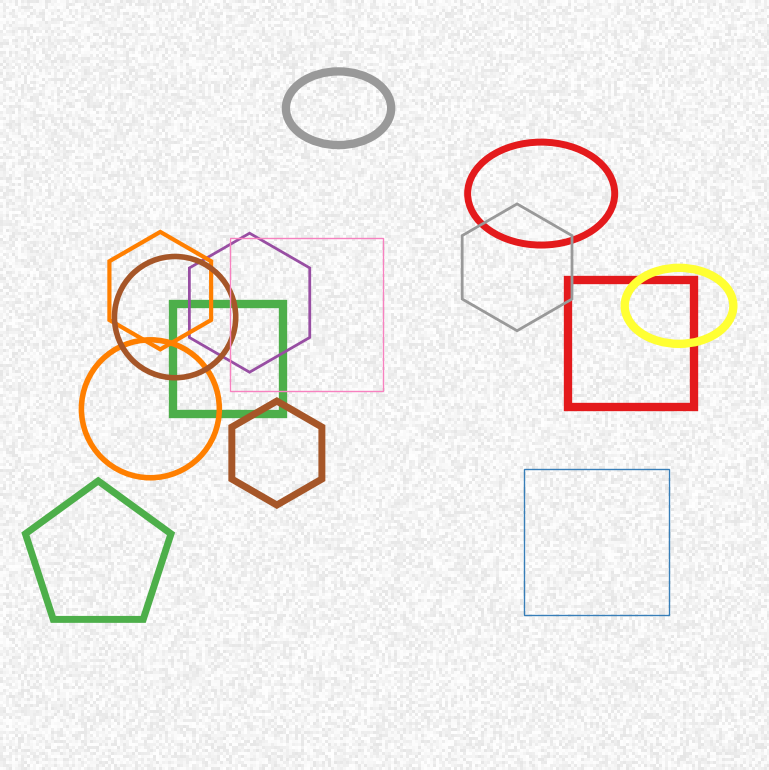[{"shape": "square", "thickness": 3, "radius": 0.41, "center": [0.819, 0.554]}, {"shape": "oval", "thickness": 2.5, "radius": 0.48, "center": [0.703, 0.749]}, {"shape": "square", "thickness": 0.5, "radius": 0.47, "center": [0.774, 0.296]}, {"shape": "square", "thickness": 3, "radius": 0.36, "center": [0.297, 0.534]}, {"shape": "pentagon", "thickness": 2.5, "radius": 0.5, "center": [0.128, 0.276]}, {"shape": "hexagon", "thickness": 1, "radius": 0.45, "center": [0.324, 0.607]}, {"shape": "hexagon", "thickness": 1.5, "radius": 0.38, "center": [0.208, 0.623]}, {"shape": "circle", "thickness": 2, "radius": 0.45, "center": [0.195, 0.469]}, {"shape": "oval", "thickness": 3, "radius": 0.35, "center": [0.882, 0.603]}, {"shape": "hexagon", "thickness": 2.5, "radius": 0.34, "center": [0.36, 0.412]}, {"shape": "circle", "thickness": 2, "radius": 0.39, "center": [0.227, 0.588]}, {"shape": "square", "thickness": 0.5, "radius": 0.5, "center": [0.398, 0.591]}, {"shape": "hexagon", "thickness": 1, "radius": 0.41, "center": [0.672, 0.653]}, {"shape": "oval", "thickness": 3, "radius": 0.34, "center": [0.44, 0.859]}]